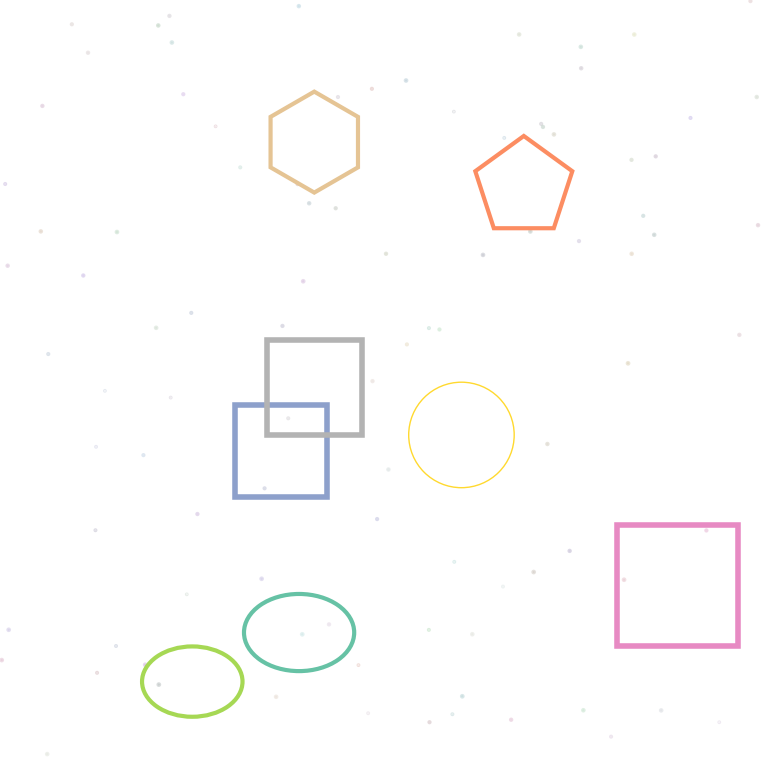[{"shape": "oval", "thickness": 1.5, "radius": 0.36, "center": [0.388, 0.179]}, {"shape": "pentagon", "thickness": 1.5, "radius": 0.33, "center": [0.68, 0.757]}, {"shape": "square", "thickness": 2, "radius": 0.3, "center": [0.365, 0.414]}, {"shape": "square", "thickness": 2, "radius": 0.39, "center": [0.88, 0.24]}, {"shape": "oval", "thickness": 1.5, "radius": 0.33, "center": [0.25, 0.115]}, {"shape": "circle", "thickness": 0.5, "radius": 0.34, "center": [0.599, 0.435]}, {"shape": "hexagon", "thickness": 1.5, "radius": 0.33, "center": [0.408, 0.815]}, {"shape": "square", "thickness": 2, "radius": 0.31, "center": [0.408, 0.497]}]